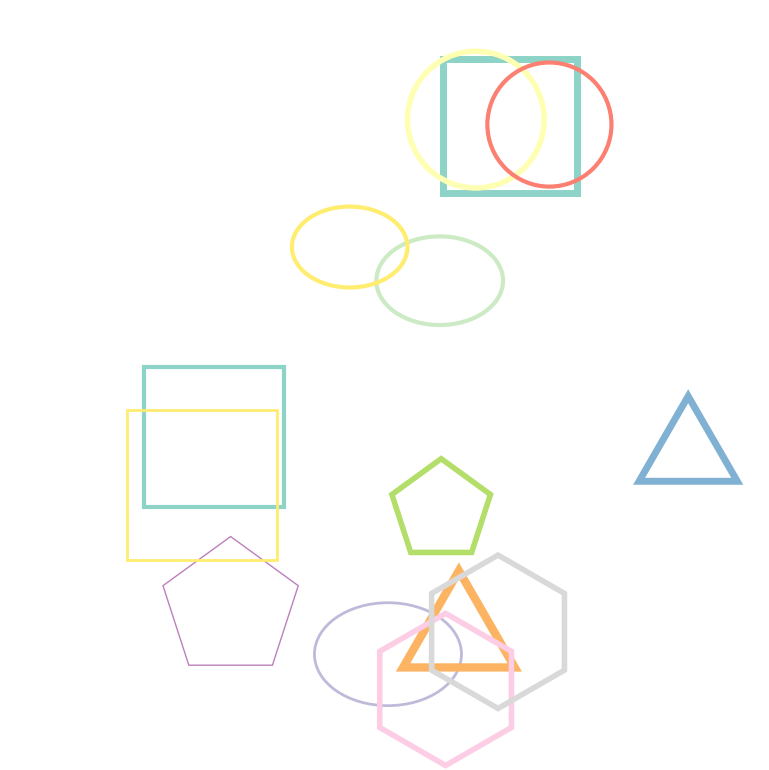[{"shape": "square", "thickness": 2.5, "radius": 0.44, "center": [0.663, 0.836]}, {"shape": "square", "thickness": 1.5, "radius": 0.45, "center": [0.278, 0.433]}, {"shape": "circle", "thickness": 2, "radius": 0.44, "center": [0.618, 0.845]}, {"shape": "oval", "thickness": 1, "radius": 0.48, "center": [0.504, 0.15]}, {"shape": "circle", "thickness": 1.5, "radius": 0.4, "center": [0.714, 0.838]}, {"shape": "triangle", "thickness": 2.5, "radius": 0.37, "center": [0.894, 0.412]}, {"shape": "triangle", "thickness": 3, "radius": 0.42, "center": [0.596, 0.175]}, {"shape": "pentagon", "thickness": 2, "radius": 0.34, "center": [0.573, 0.337]}, {"shape": "hexagon", "thickness": 2, "radius": 0.49, "center": [0.579, 0.105]}, {"shape": "hexagon", "thickness": 2, "radius": 0.5, "center": [0.647, 0.179]}, {"shape": "pentagon", "thickness": 0.5, "radius": 0.46, "center": [0.3, 0.211]}, {"shape": "oval", "thickness": 1.5, "radius": 0.41, "center": [0.571, 0.635]}, {"shape": "oval", "thickness": 1.5, "radius": 0.38, "center": [0.454, 0.679]}, {"shape": "square", "thickness": 1, "radius": 0.49, "center": [0.262, 0.37]}]